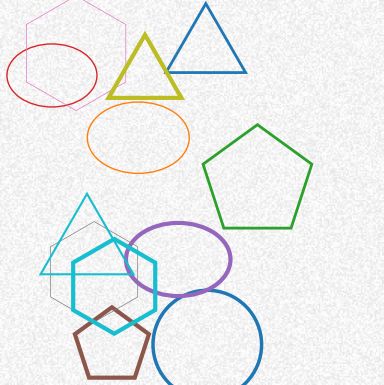[{"shape": "circle", "thickness": 2.5, "radius": 0.71, "center": [0.538, 0.105]}, {"shape": "triangle", "thickness": 2, "radius": 0.6, "center": [0.535, 0.871]}, {"shape": "oval", "thickness": 1, "radius": 0.66, "center": [0.359, 0.642]}, {"shape": "pentagon", "thickness": 2, "radius": 0.74, "center": [0.669, 0.528]}, {"shape": "oval", "thickness": 1, "radius": 0.58, "center": [0.135, 0.804]}, {"shape": "oval", "thickness": 3, "radius": 0.68, "center": [0.463, 0.326]}, {"shape": "pentagon", "thickness": 3, "radius": 0.51, "center": [0.291, 0.101]}, {"shape": "hexagon", "thickness": 0.5, "radius": 0.75, "center": [0.198, 0.862]}, {"shape": "hexagon", "thickness": 0.5, "radius": 0.65, "center": [0.245, 0.294]}, {"shape": "triangle", "thickness": 3, "radius": 0.55, "center": [0.377, 0.8]}, {"shape": "hexagon", "thickness": 3, "radius": 0.62, "center": [0.297, 0.256]}, {"shape": "triangle", "thickness": 1.5, "radius": 0.7, "center": [0.226, 0.357]}]